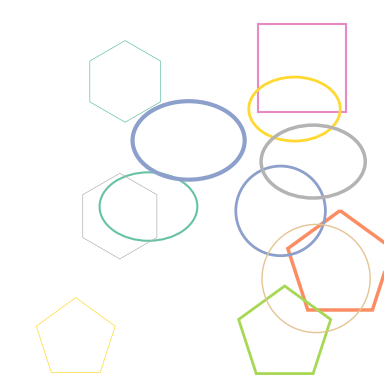[{"shape": "oval", "thickness": 1.5, "radius": 0.63, "center": [0.386, 0.463]}, {"shape": "hexagon", "thickness": 0.5, "radius": 0.53, "center": [0.325, 0.789]}, {"shape": "pentagon", "thickness": 2.5, "radius": 0.71, "center": [0.883, 0.31]}, {"shape": "circle", "thickness": 2, "radius": 0.58, "center": [0.729, 0.452]}, {"shape": "oval", "thickness": 3, "radius": 0.73, "center": [0.49, 0.635]}, {"shape": "square", "thickness": 1.5, "radius": 0.57, "center": [0.785, 0.824]}, {"shape": "pentagon", "thickness": 2, "radius": 0.63, "center": [0.739, 0.131]}, {"shape": "oval", "thickness": 2, "radius": 0.59, "center": [0.765, 0.717]}, {"shape": "pentagon", "thickness": 0.5, "radius": 0.54, "center": [0.197, 0.119]}, {"shape": "circle", "thickness": 1, "radius": 0.7, "center": [0.821, 0.277]}, {"shape": "hexagon", "thickness": 0.5, "radius": 0.56, "center": [0.311, 0.439]}, {"shape": "oval", "thickness": 2.5, "radius": 0.68, "center": [0.813, 0.58]}]